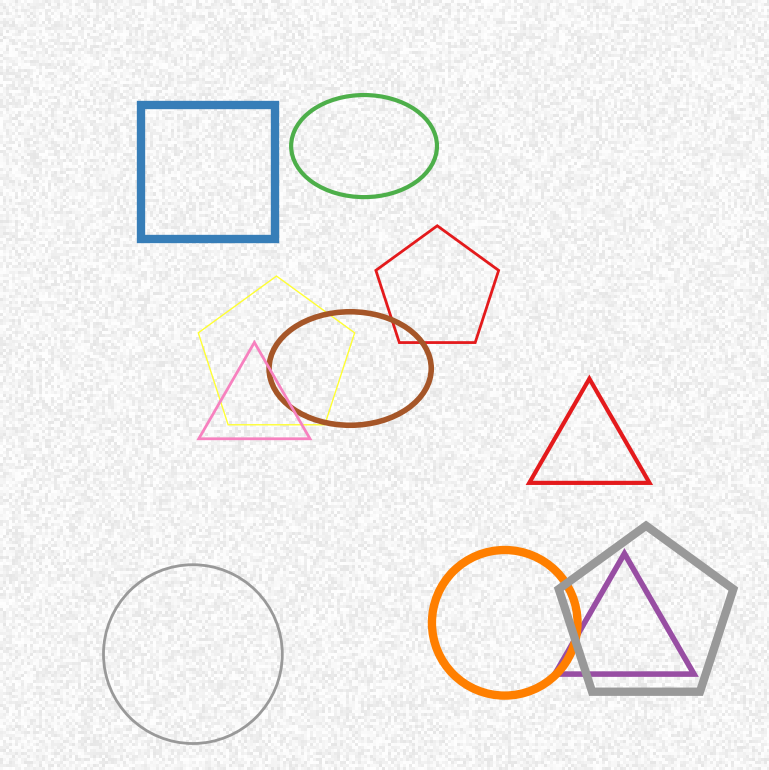[{"shape": "pentagon", "thickness": 1, "radius": 0.42, "center": [0.568, 0.623]}, {"shape": "triangle", "thickness": 1.5, "radius": 0.45, "center": [0.765, 0.418]}, {"shape": "square", "thickness": 3, "radius": 0.44, "center": [0.27, 0.777]}, {"shape": "oval", "thickness": 1.5, "radius": 0.47, "center": [0.473, 0.81]}, {"shape": "triangle", "thickness": 2, "radius": 0.52, "center": [0.811, 0.177]}, {"shape": "circle", "thickness": 3, "radius": 0.47, "center": [0.655, 0.191]}, {"shape": "pentagon", "thickness": 0.5, "radius": 0.53, "center": [0.359, 0.535]}, {"shape": "oval", "thickness": 2, "radius": 0.53, "center": [0.455, 0.521]}, {"shape": "triangle", "thickness": 1, "radius": 0.42, "center": [0.33, 0.472]}, {"shape": "circle", "thickness": 1, "radius": 0.58, "center": [0.251, 0.15]}, {"shape": "pentagon", "thickness": 3, "radius": 0.6, "center": [0.839, 0.198]}]